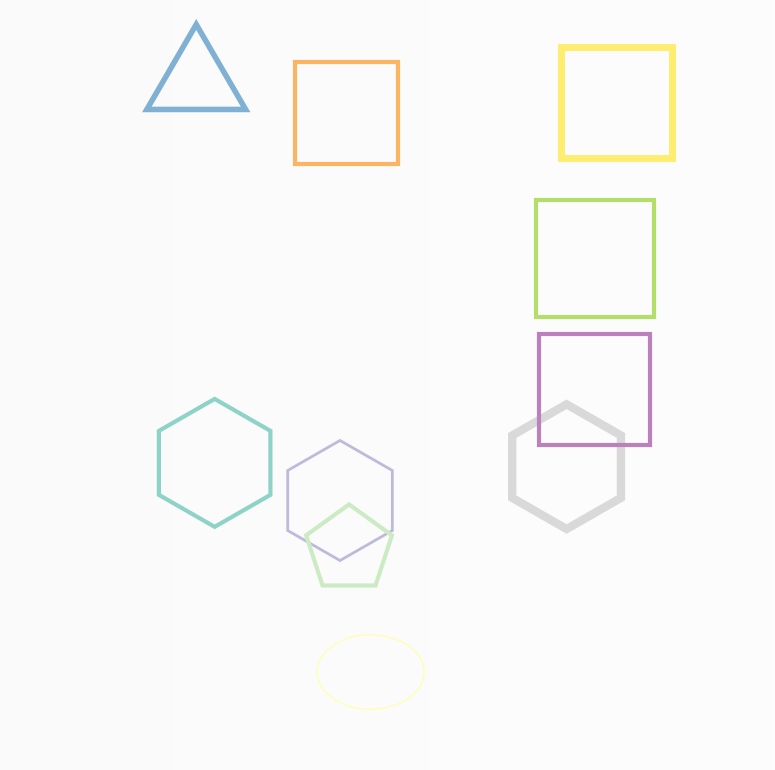[{"shape": "hexagon", "thickness": 1.5, "radius": 0.42, "center": [0.277, 0.399]}, {"shape": "oval", "thickness": 0.5, "radius": 0.35, "center": [0.478, 0.127]}, {"shape": "hexagon", "thickness": 1, "radius": 0.39, "center": [0.439, 0.35]}, {"shape": "triangle", "thickness": 2, "radius": 0.37, "center": [0.253, 0.895]}, {"shape": "square", "thickness": 1.5, "radius": 0.33, "center": [0.447, 0.854]}, {"shape": "square", "thickness": 1.5, "radius": 0.38, "center": [0.768, 0.664]}, {"shape": "hexagon", "thickness": 3, "radius": 0.41, "center": [0.731, 0.394]}, {"shape": "square", "thickness": 1.5, "radius": 0.36, "center": [0.767, 0.494]}, {"shape": "pentagon", "thickness": 1.5, "radius": 0.29, "center": [0.45, 0.287]}, {"shape": "square", "thickness": 2.5, "radius": 0.36, "center": [0.795, 0.867]}]